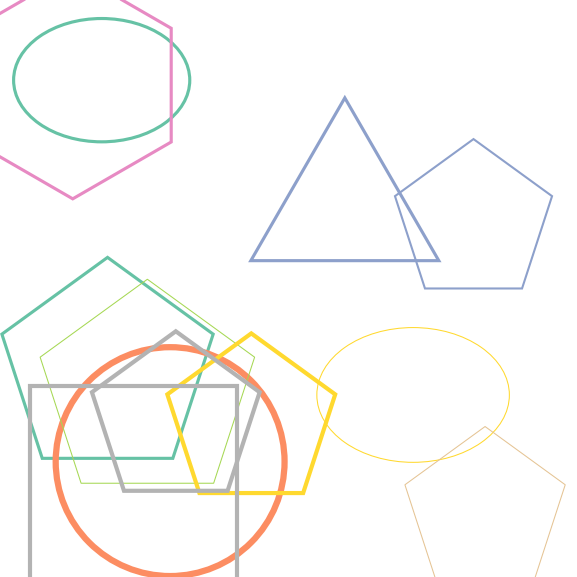[{"shape": "oval", "thickness": 1.5, "radius": 0.76, "center": [0.176, 0.86]}, {"shape": "pentagon", "thickness": 1.5, "radius": 0.96, "center": [0.186, 0.361]}, {"shape": "circle", "thickness": 3, "radius": 0.99, "center": [0.295, 0.2]}, {"shape": "triangle", "thickness": 1.5, "radius": 0.94, "center": [0.597, 0.642]}, {"shape": "pentagon", "thickness": 1, "radius": 0.71, "center": [0.82, 0.615]}, {"shape": "hexagon", "thickness": 1.5, "radius": 0.98, "center": [0.126, 0.852]}, {"shape": "pentagon", "thickness": 0.5, "radius": 0.98, "center": [0.255, 0.32]}, {"shape": "pentagon", "thickness": 2, "radius": 0.76, "center": [0.435, 0.269]}, {"shape": "oval", "thickness": 0.5, "radius": 0.83, "center": [0.715, 0.315]}, {"shape": "pentagon", "thickness": 0.5, "radius": 0.73, "center": [0.84, 0.115]}, {"shape": "square", "thickness": 2, "radius": 0.9, "center": [0.231, 0.152]}, {"shape": "pentagon", "thickness": 2, "radius": 0.76, "center": [0.304, 0.273]}]